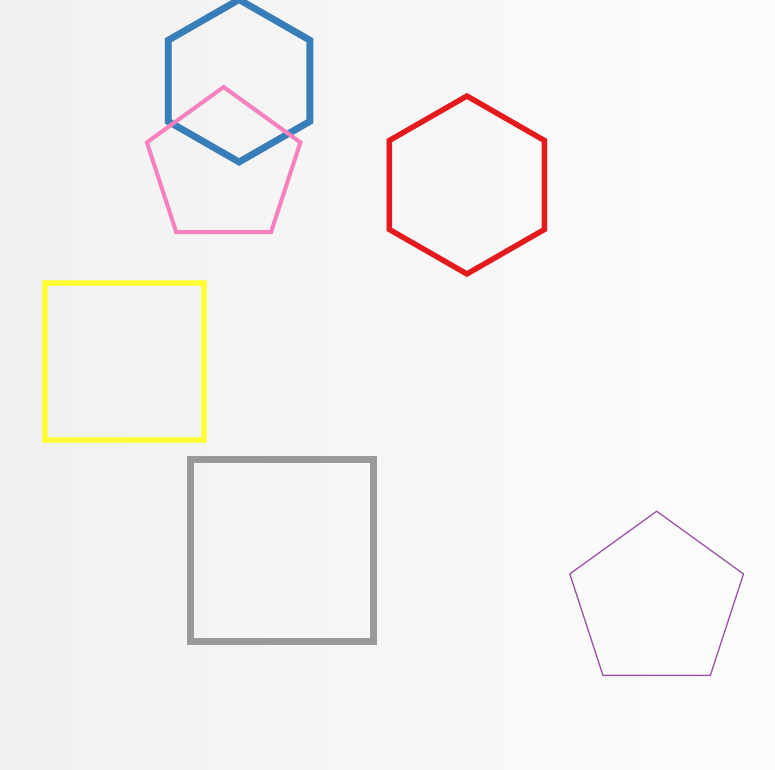[{"shape": "hexagon", "thickness": 2, "radius": 0.58, "center": [0.602, 0.76]}, {"shape": "hexagon", "thickness": 2.5, "radius": 0.53, "center": [0.308, 0.895]}, {"shape": "pentagon", "thickness": 0.5, "radius": 0.59, "center": [0.847, 0.218]}, {"shape": "square", "thickness": 2, "radius": 0.51, "center": [0.16, 0.531]}, {"shape": "pentagon", "thickness": 1.5, "radius": 0.52, "center": [0.289, 0.783]}, {"shape": "square", "thickness": 2.5, "radius": 0.59, "center": [0.363, 0.285]}]